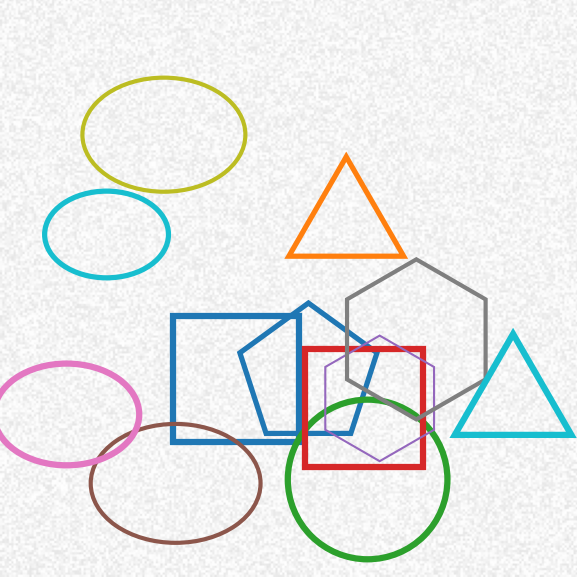[{"shape": "pentagon", "thickness": 2.5, "radius": 0.62, "center": [0.534, 0.35]}, {"shape": "square", "thickness": 3, "radius": 0.55, "center": [0.409, 0.343]}, {"shape": "triangle", "thickness": 2.5, "radius": 0.57, "center": [0.6, 0.613]}, {"shape": "circle", "thickness": 3, "radius": 0.69, "center": [0.637, 0.169]}, {"shape": "square", "thickness": 3, "radius": 0.51, "center": [0.631, 0.292]}, {"shape": "hexagon", "thickness": 1, "radius": 0.54, "center": [0.657, 0.309]}, {"shape": "oval", "thickness": 2, "radius": 0.74, "center": [0.304, 0.162]}, {"shape": "oval", "thickness": 3, "radius": 0.63, "center": [0.115, 0.281]}, {"shape": "hexagon", "thickness": 2, "radius": 0.69, "center": [0.721, 0.411]}, {"shape": "oval", "thickness": 2, "radius": 0.71, "center": [0.284, 0.766]}, {"shape": "oval", "thickness": 2.5, "radius": 0.54, "center": [0.185, 0.593]}, {"shape": "triangle", "thickness": 3, "radius": 0.58, "center": [0.888, 0.304]}]